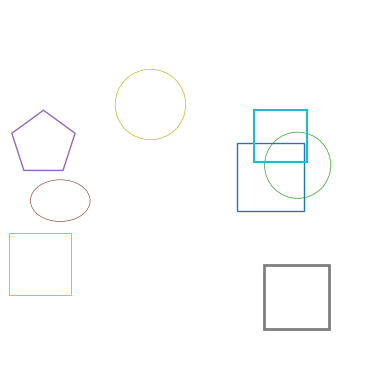[{"shape": "square", "thickness": 1, "radius": 0.44, "center": [0.702, 0.54]}, {"shape": "square", "thickness": 0.5, "radius": 0.4, "center": [0.104, 0.315]}, {"shape": "circle", "thickness": 0.5, "radius": 0.43, "center": [0.773, 0.571]}, {"shape": "pentagon", "thickness": 1, "radius": 0.43, "center": [0.113, 0.627]}, {"shape": "oval", "thickness": 0.5, "radius": 0.39, "center": [0.156, 0.479]}, {"shape": "square", "thickness": 2, "radius": 0.42, "center": [0.77, 0.229]}, {"shape": "circle", "thickness": 0.5, "radius": 0.46, "center": [0.391, 0.728]}, {"shape": "square", "thickness": 1.5, "radius": 0.34, "center": [0.729, 0.647]}]